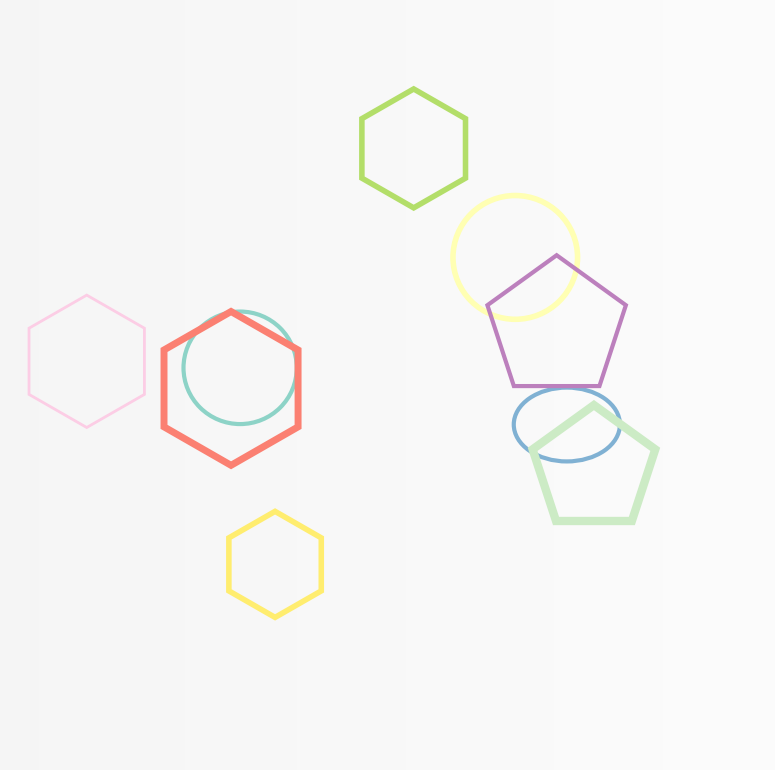[{"shape": "circle", "thickness": 1.5, "radius": 0.37, "center": [0.31, 0.522]}, {"shape": "circle", "thickness": 2, "radius": 0.4, "center": [0.665, 0.666]}, {"shape": "hexagon", "thickness": 2.5, "radius": 0.5, "center": [0.298, 0.496]}, {"shape": "oval", "thickness": 1.5, "radius": 0.34, "center": [0.731, 0.449]}, {"shape": "hexagon", "thickness": 2, "radius": 0.39, "center": [0.534, 0.807]}, {"shape": "hexagon", "thickness": 1, "radius": 0.43, "center": [0.112, 0.531]}, {"shape": "pentagon", "thickness": 1.5, "radius": 0.47, "center": [0.718, 0.575]}, {"shape": "pentagon", "thickness": 3, "radius": 0.42, "center": [0.766, 0.391]}, {"shape": "hexagon", "thickness": 2, "radius": 0.34, "center": [0.355, 0.267]}]